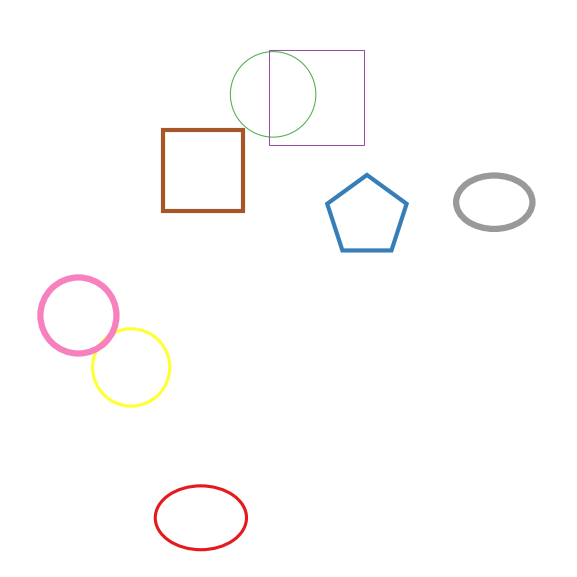[{"shape": "oval", "thickness": 1.5, "radius": 0.39, "center": [0.348, 0.103]}, {"shape": "pentagon", "thickness": 2, "radius": 0.36, "center": [0.635, 0.624]}, {"shape": "circle", "thickness": 0.5, "radius": 0.37, "center": [0.473, 0.836]}, {"shape": "square", "thickness": 0.5, "radius": 0.41, "center": [0.548, 0.831]}, {"shape": "circle", "thickness": 1.5, "radius": 0.33, "center": [0.227, 0.363]}, {"shape": "square", "thickness": 2, "radius": 0.35, "center": [0.351, 0.704]}, {"shape": "circle", "thickness": 3, "radius": 0.33, "center": [0.136, 0.453]}, {"shape": "oval", "thickness": 3, "radius": 0.33, "center": [0.856, 0.649]}]